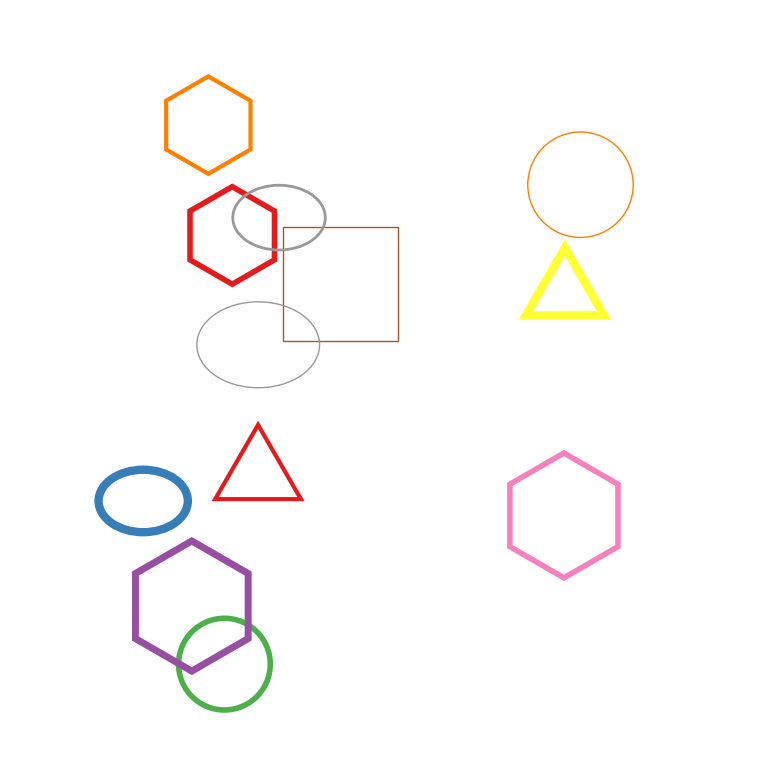[{"shape": "triangle", "thickness": 1.5, "radius": 0.32, "center": [0.335, 0.384]}, {"shape": "hexagon", "thickness": 2, "radius": 0.32, "center": [0.302, 0.694]}, {"shape": "oval", "thickness": 3, "radius": 0.29, "center": [0.186, 0.349]}, {"shape": "circle", "thickness": 2, "radius": 0.3, "center": [0.291, 0.137]}, {"shape": "hexagon", "thickness": 2.5, "radius": 0.42, "center": [0.249, 0.213]}, {"shape": "circle", "thickness": 0.5, "radius": 0.34, "center": [0.754, 0.76]}, {"shape": "hexagon", "thickness": 1.5, "radius": 0.32, "center": [0.271, 0.838]}, {"shape": "triangle", "thickness": 3, "radius": 0.29, "center": [0.734, 0.62]}, {"shape": "square", "thickness": 0.5, "radius": 0.37, "center": [0.442, 0.632]}, {"shape": "hexagon", "thickness": 2, "radius": 0.41, "center": [0.732, 0.331]}, {"shape": "oval", "thickness": 1, "radius": 0.3, "center": [0.362, 0.717]}, {"shape": "oval", "thickness": 0.5, "radius": 0.4, "center": [0.335, 0.552]}]